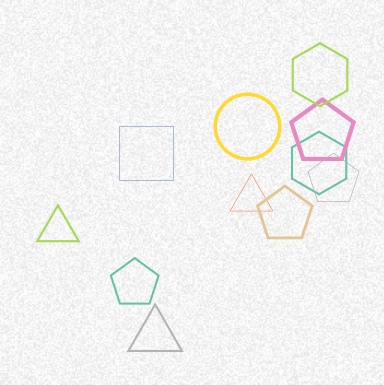[{"shape": "hexagon", "thickness": 1.5, "radius": 0.41, "center": [0.829, 0.577]}, {"shape": "pentagon", "thickness": 1.5, "radius": 0.33, "center": [0.35, 0.264]}, {"shape": "triangle", "thickness": 0.5, "radius": 0.32, "center": [0.653, 0.484]}, {"shape": "square", "thickness": 0.5, "radius": 0.35, "center": [0.379, 0.601]}, {"shape": "pentagon", "thickness": 3, "radius": 0.43, "center": [0.838, 0.656]}, {"shape": "triangle", "thickness": 1.5, "radius": 0.31, "center": [0.151, 0.405]}, {"shape": "hexagon", "thickness": 1.5, "radius": 0.41, "center": [0.831, 0.806]}, {"shape": "circle", "thickness": 2.5, "radius": 0.42, "center": [0.643, 0.671]}, {"shape": "pentagon", "thickness": 2, "radius": 0.37, "center": [0.74, 0.442]}, {"shape": "pentagon", "thickness": 0.5, "radius": 0.35, "center": [0.866, 0.533]}, {"shape": "triangle", "thickness": 1.5, "radius": 0.4, "center": [0.403, 0.129]}]